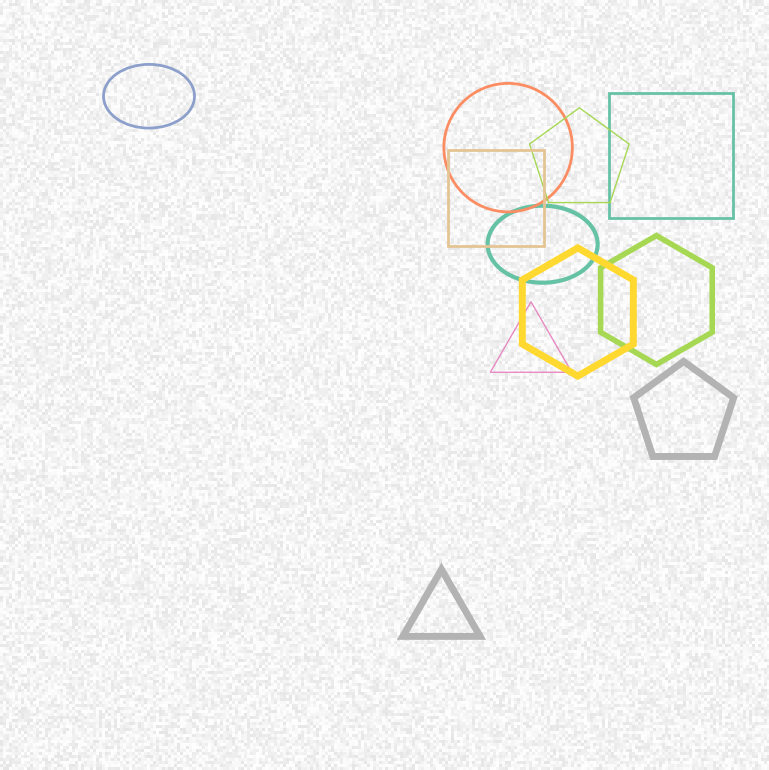[{"shape": "square", "thickness": 1, "radius": 0.41, "center": [0.871, 0.799]}, {"shape": "oval", "thickness": 1.5, "radius": 0.36, "center": [0.705, 0.683]}, {"shape": "circle", "thickness": 1, "radius": 0.42, "center": [0.66, 0.808]}, {"shape": "oval", "thickness": 1, "radius": 0.3, "center": [0.194, 0.875]}, {"shape": "triangle", "thickness": 0.5, "radius": 0.31, "center": [0.69, 0.547]}, {"shape": "pentagon", "thickness": 0.5, "radius": 0.34, "center": [0.752, 0.792]}, {"shape": "hexagon", "thickness": 2, "radius": 0.42, "center": [0.852, 0.61]}, {"shape": "hexagon", "thickness": 2.5, "radius": 0.42, "center": [0.75, 0.595]}, {"shape": "square", "thickness": 1, "radius": 0.31, "center": [0.644, 0.743]}, {"shape": "pentagon", "thickness": 2.5, "radius": 0.34, "center": [0.888, 0.462]}, {"shape": "triangle", "thickness": 2.5, "radius": 0.29, "center": [0.573, 0.203]}]